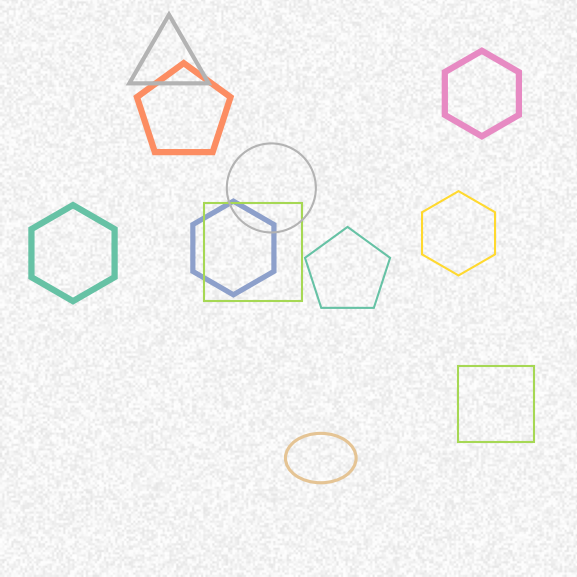[{"shape": "hexagon", "thickness": 3, "radius": 0.42, "center": [0.126, 0.561]}, {"shape": "pentagon", "thickness": 1, "radius": 0.39, "center": [0.602, 0.529]}, {"shape": "pentagon", "thickness": 3, "radius": 0.43, "center": [0.318, 0.805]}, {"shape": "hexagon", "thickness": 2.5, "radius": 0.41, "center": [0.404, 0.57]}, {"shape": "hexagon", "thickness": 3, "radius": 0.37, "center": [0.834, 0.837]}, {"shape": "square", "thickness": 1, "radius": 0.33, "center": [0.859, 0.299]}, {"shape": "square", "thickness": 1, "radius": 0.43, "center": [0.438, 0.563]}, {"shape": "hexagon", "thickness": 1, "radius": 0.36, "center": [0.794, 0.595]}, {"shape": "oval", "thickness": 1.5, "radius": 0.31, "center": [0.555, 0.206]}, {"shape": "triangle", "thickness": 2, "radius": 0.4, "center": [0.293, 0.894]}, {"shape": "circle", "thickness": 1, "radius": 0.39, "center": [0.47, 0.674]}]